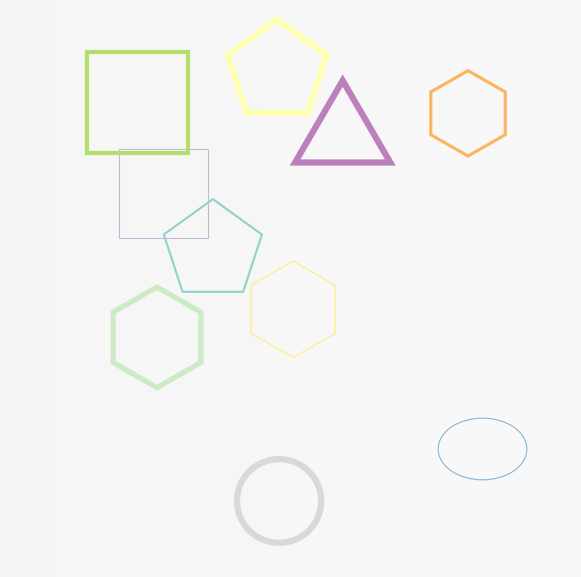[{"shape": "pentagon", "thickness": 1, "radius": 0.44, "center": [0.366, 0.566]}, {"shape": "pentagon", "thickness": 3, "radius": 0.45, "center": [0.477, 0.876]}, {"shape": "square", "thickness": 0.5, "radius": 0.39, "center": [0.282, 0.664]}, {"shape": "oval", "thickness": 0.5, "radius": 0.38, "center": [0.83, 0.222]}, {"shape": "hexagon", "thickness": 1.5, "radius": 0.37, "center": [0.805, 0.803]}, {"shape": "square", "thickness": 2, "radius": 0.44, "center": [0.237, 0.822]}, {"shape": "circle", "thickness": 3, "radius": 0.36, "center": [0.48, 0.132]}, {"shape": "triangle", "thickness": 3, "radius": 0.47, "center": [0.59, 0.765]}, {"shape": "hexagon", "thickness": 2.5, "radius": 0.44, "center": [0.27, 0.415]}, {"shape": "hexagon", "thickness": 0.5, "radius": 0.42, "center": [0.504, 0.464]}]